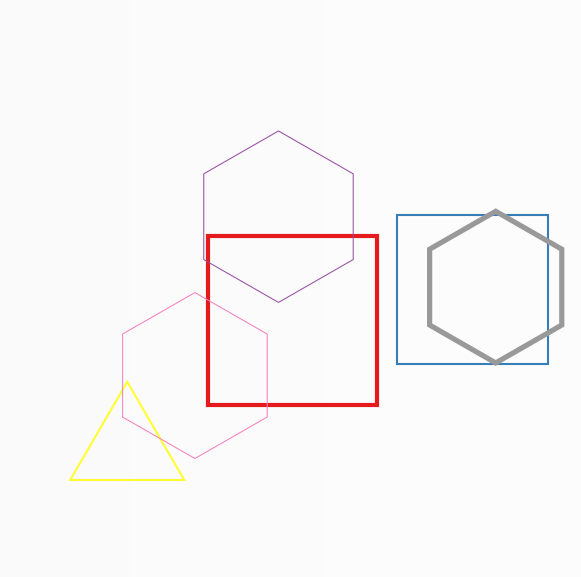[{"shape": "square", "thickness": 2, "radius": 0.73, "center": [0.503, 0.444]}, {"shape": "square", "thickness": 1, "radius": 0.65, "center": [0.813, 0.498]}, {"shape": "hexagon", "thickness": 0.5, "radius": 0.74, "center": [0.479, 0.624]}, {"shape": "triangle", "thickness": 1, "radius": 0.57, "center": [0.219, 0.225]}, {"shape": "hexagon", "thickness": 0.5, "radius": 0.72, "center": [0.335, 0.349]}, {"shape": "hexagon", "thickness": 2.5, "radius": 0.66, "center": [0.853, 0.502]}]